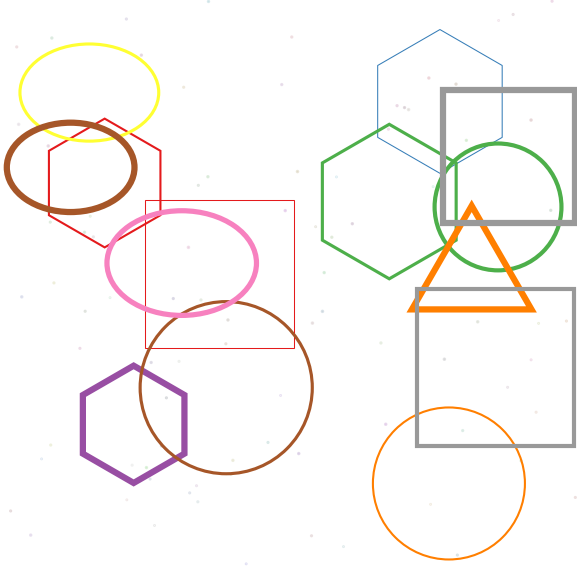[{"shape": "hexagon", "thickness": 1, "radius": 0.56, "center": [0.181, 0.682]}, {"shape": "square", "thickness": 0.5, "radius": 0.64, "center": [0.38, 0.525]}, {"shape": "hexagon", "thickness": 0.5, "radius": 0.62, "center": [0.762, 0.824]}, {"shape": "circle", "thickness": 2, "radius": 0.55, "center": [0.862, 0.641]}, {"shape": "hexagon", "thickness": 1.5, "radius": 0.67, "center": [0.674, 0.65]}, {"shape": "hexagon", "thickness": 3, "radius": 0.51, "center": [0.231, 0.264]}, {"shape": "triangle", "thickness": 3, "radius": 0.6, "center": [0.817, 0.523]}, {"shape": "circle", "thickness": 1, "radius": 0.66, "center": [0.777, 0.162]}, {"shape": "oval", "thickness": 1.5, "radius": 0.6, "center": [0.155, 0.839]}, {"shape": "oval", "thickness": 3, "radius": 0.55, "center": [0.122, 0.709]}, {"shape": "circle", "thickness": 1.5, "radius": 0.75, "center": [0.392, 0.328]}, {"shape": "oval", "thickness": 2.5, "radius": 0.65, "center": [0.315, 0.544]}, {"shape": "square", "thickness": 2, "radius": 0.68, "center": [0.858, 0.363]}, {"shape": "square", "thickness": 3, "radius": 0.58, "center": [0.881, 0.728]}]